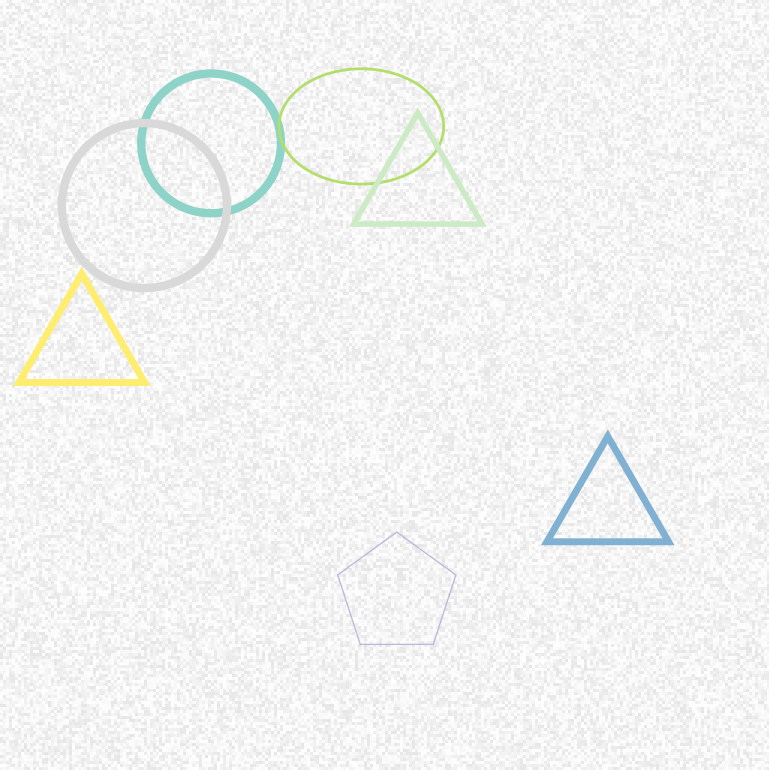[{"shape": "circle", "thickness": 3, "radius": 0.45, "center": [0.274, 0.814]}, {"shape": "pentagon", "thickness": 0.5, "radius": 0.4, "center": [0.515, 0.228]}, {"shape": "triangle", "thickness": 2.5, "radius": 0.46, "center": [0.789, 0.342]}, {"shape": "oval", "thickness": 1, "radius": 0.53, "center": [0.469, 0.836]}, {"shape": "circle", "thickness": 3, "radius": 0.54, "center": [0.188, 0.733]}, {"shape": "triangle", "thickness": 2, "radius": 0.48, "center": [0.543, 0.757]}, {"shape": "triangle", "thickness": 2.5, "radius": 0.47, "center": [0.106, 0.55]}]